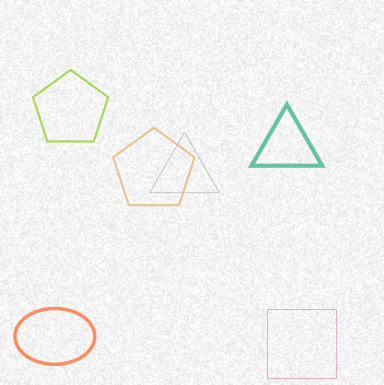[{"shape": "triangle", "thickness": 3, "radius": 0.53, "center": [0.745, 0.623]}, {"shape": "oval", "thickness": 2.5, "radius": 0.52, "center": [0.143, 0.126]}, {"shape": "square", "thickness": 0.5, "radius": 0.45, "center": [0.783, 0.107]}, {"shape": "pentagon", "thickness": 1.5, "radius": 0.51, "center": [0.183, 0.716]}, {"shape": "pentagon", "thickness": 1.5, "radius": 0.56, "center": [0.4, 0.557]}, {"shape": "triangle", "thickness": 0.5, "radius": 0.52, "center": [0.479, 0.552]}]